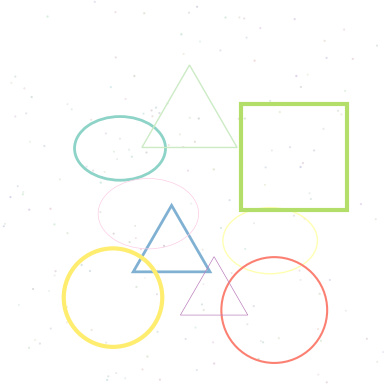[{"shape": "oval", "thickness": 2, "radius": 0.59, "center": [0.312, 0.615]}, {"shape": "oval", "thickness": 1, "radius": 0.61, "center": [0.702, 0.375]}, {"shape": "circle", "thickness": 1.5, "radius": 0.69, "center": [0.712, 0.195]}, {"shape": "triangle", "thickness": 2, "radius": 0.58, "center": [0.446, 0.351]}, {"shape": "square", "thickness": 3, "radius": 0.69, "center": [0.763, 0.592]}, {"shape": "oval", "thickness": 0.5, "radius": 0.65, "center": [0.385, 0.445]}, {"shape": "triangle", "thickness": 0.5, "radius": 0.51, "center": [0.556, 0.232]}, {"shape": "triangle", "thickness": 1, "radius": 0.71, "center": [0.492, 0.688]}, {"shape": "circle", "thickness": 3, "radius": 0.64, "center": [0.294, 0.227]}]